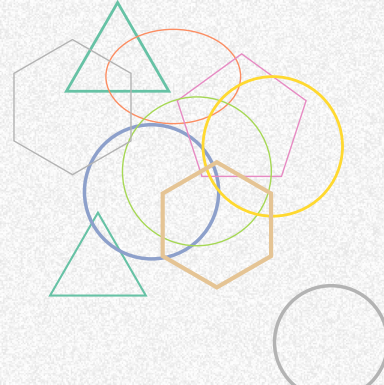[{"shape": "triangle", "thickness": 1.5, "radius": 0.72, "center": [0.254, 0.304]}, {"shape": "triangle", "thickness": 2, "radius": 0.77, "center": [0.306, 0.84]}, {"shape": "oval", "thickness": 1, "radius": 0.87, "center": [0.45, 0.801]}, {"shape": "circle", "thickness": 2.5, "radius": 0.87, "center": [0.394, 0.502]}, {"shape": "pentagon", "thickness": 1, "radius": 0.88, "center": [0.628, 0.684]}, {"shape": "circle", "thickness": 1, "radius": 0.97, "center": [0.511, 0.555]}, {"shape": "circle", "thickness": 2, "radius": 0.91, "center": [0.708, 0.62]}, {"shape": "hexagon", "thickness": 3, "radius": 0.81, "center": [0.563, 0.416]}, {"shape": "hexagon", "thickness": 1, "radius": 0.88, "center": [0.188, 0.722]}, {"shape": "circle", "thickness": 2.5, "radius": 0.73, "center": [0.86, 0.111]}]